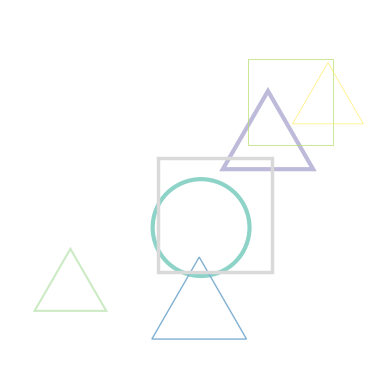[{"shape": "circle", "thickness": 3, "radius": 0.63, "center": [0.522, 0.409]}, {"shape": "triangle", "thickness": 3, "radius": 0.68, "center": [0.696, 0.628]}, {"shape": "triangle", "thickness": 1, "radius": 0.71, "center": [0.517, 0.19]}, {"shape": "square", "thickness": 0.5, "radius": 0.55, "center": [0.754, 0.735]}, {"shape": "square", "thickness": 2.5, "radius": 0.75, "center": [0.558, 0.442]}, {"shape": "triangle", "thickness": 1.5, "radius": 0.54, "center": [0.183, 0.246]}, {"shape": "triangle", "thickness": 0.5, "radius": 0.53, "center": [0.852, 0.731]}]